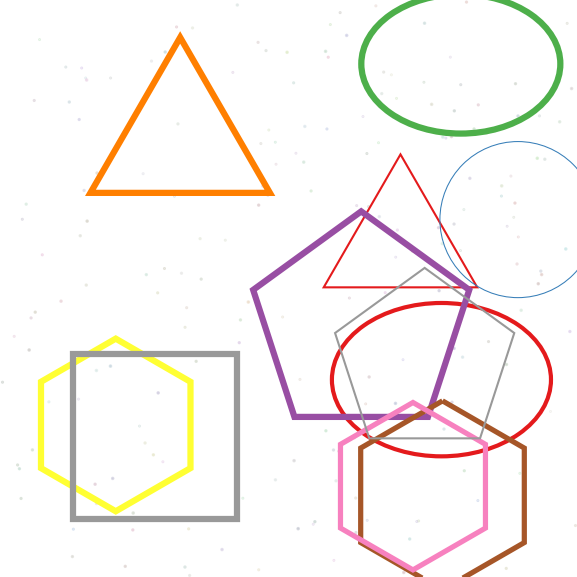[{"shape": "triangle", "thickness": 1, "radius": 0.77, "center": [0.693, 0.578]}, {"shape": "oval", "thickness": 2, "radius": 0.95, "center": [0.764, 0.342]}, {"shape": "circle", "thickness": 0.5, "radius": 0.68, "center": [0.897, 0.619]}, {"shape": "oval", "thickness": 3, "radius": 0.86, "center": [0.798, 0.888]}, {"shape": "pentagon", "thickness": 3, "radius": 0.98, "center": [0.625, 0.436]}, {"shape": "triangle", "thickness": 3, "radius": 0.9, "center": [0.312, 0.755]}, {"shape": "hexagon", "thickness": 3, "radius": 0.75, "center": [0.2, 0.263]}, {"shape": "hexagon", "thickness": 2.5, "radius": 0.82, "center": [0.766, 0.141]}, {"shape": "hexagon", "thickness": 2.5, "radius": 0.72, "center": [0.715, 0.157]}, {"shape": "square", "thickness": 3, "radius": 0.71, "center": [0.268, 0.243]}, {"shape": "pentagon", "thickness": 1, "radius": 0.82, "center": [0.735, 0.372]}]